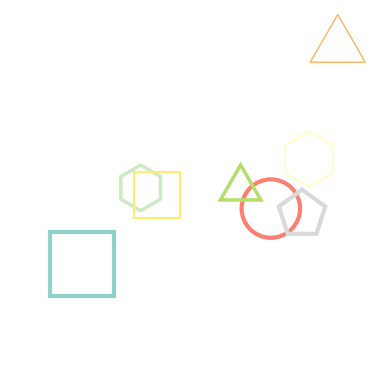[{"shape": "square", "thickness": 3, "radius": 0.42, "center": [0.213, 0.314]}, {"shape": "hexagon", "thickness": 1, "radius": 0.36, "center": [0.803, 0.587]}, {"shape": "circle", "thickness": 3, "radius": 0.38, "center": [0.703, 0.458]}, {"shape": "triangle", "thickness": 1, "radius": 0.41, "center": [0.877, 0.88]}, {"shape": "triangle", "thickness": 2.5, "radius": 0.3, "center": [0.625, 0.511]}, {"shape": "pentagon", "thickness": 3, "radius": 0.32, "center": [0.785, 0.444]}, {"shape": "hexagon", "thickness": 2.5, "radius": 0.3, "center": [0.365, 0.512]}, {"shape": "square", "thickness": 1.5, "radius": 0.3, "center": [0.407, 0.494]}]